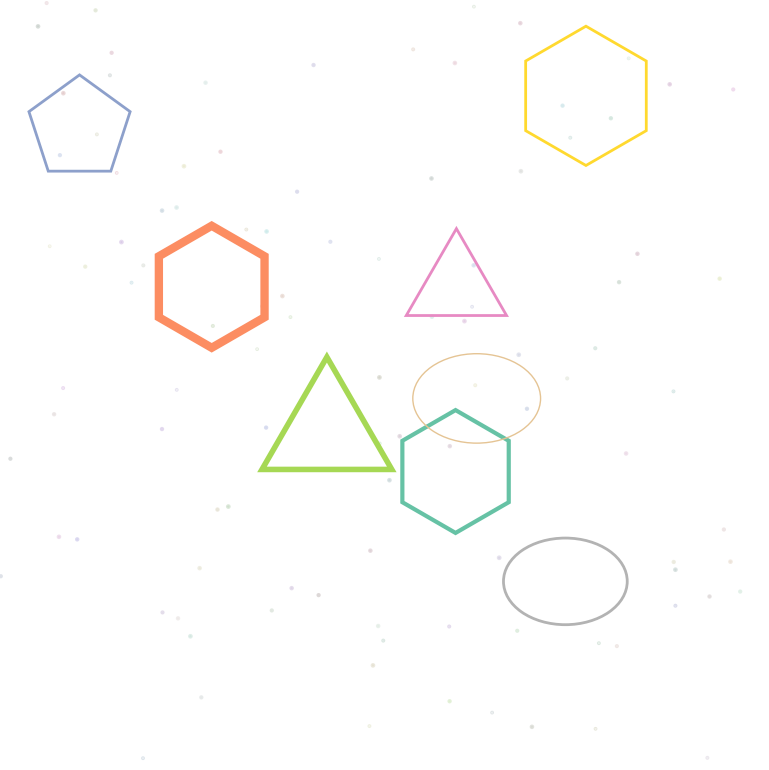[{"shape": "hexagon", "thickness": 1.5, "radius": 0.4, "center": [0.592, 0.388]}, {"shape": "hexagon", "thickness": 3, "radius": 0.4, "center": [0.275, 0.628]}, {"shape": "pentagon", "thickness": 1, "radius": 0.35, "center": [0.103, 0.834]}, {"shape": "triangle", "thickness": 1, "radius": 0.38, "center": [0.593, 0.628]}, {"shape": "triangle", "thickness": 2, "radius": 0.49, "center": [0.425, 0.439]}, {"shape": "hexagon", "thickness": 1, "radius": 0.45, "center": [0.761, 0.876]}, {"shape": "oval", "thickness": 0.5, "radius": 0.41, "center": [0.619, 0.483]}, {"shape": "oval", "thickness": 1, "radius": 0.4, "center": [0.734, 0.245]}]